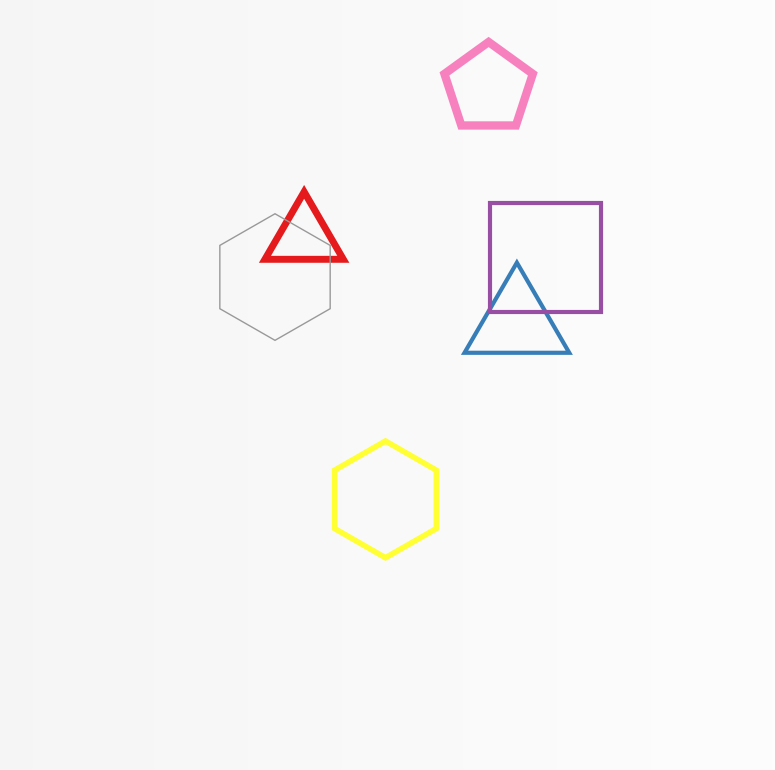[{"shape": "triangle", "thickness": 2.5, "radius": 0.29, "center": [0.392, 0.692]}, {"shape": "triangle", "thickness": 1.5, "radius": 0.39, "center": [0.667, 0.581]}, {"shape": "square", "thickness": 1.5, "radius": 0.36, "center": [0.704, 0.665]}, {"shape": "hexagon", "thickness": 2, "radius": 0.38, "center": [0.497, 0.351]}, {"shape": "pentagon", "thickness": 3, "radius": 0.3, "center": [0.63, 0.886]}, {"shape": "hexagon", "thickness": 0.5, "radius": 0.41, "center": [0.355, 0.64]}]